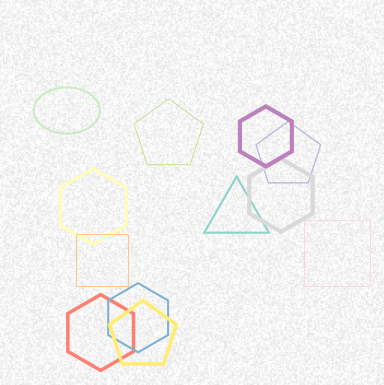[{"shape": "triangle", "thickness": 1.5, "radius": 0.49, "center": [0.615, 0.444]}, {"shape": "hexagon", "thickness": 2, "radius": 0.49, "center": [0.242, 0.463]}, {"shape": "pentagon", "thickness": 1, "radius": 0.44, "center": [0.749, 0.597]}, {"shape": "hexagon", "thickness": 2.5, "radius": 0.49, "center": [0.261, 0.136]}, {"shape": "hexagon", "thickness": 1.5, "radius": 0.45, "center": [0.359, 0.175]}, {"shape": "square", "thickness": 0.5, "radius": 0.34, "center": [0.265, 0.326]}, {"shape": "pentagon", "thickness": 0.5, "radius": 0.47, "center": [0.438, 0.649]}, {"shape": "square", "thickness": 0.5, "radius": 0.43, "center": [0.875, 0.344]}, {"shape": "hexagon", "thickness": 3, "radius": 0.47, "center": [0.73, 0.493]}, {"shape": "hexagon", "thickness": 3, "radius": 0.39, "center": [0.691, 0.646]}, {"shape": "oval", "thickness": 1.5, "radius": 0.43, "center": [0.174, 0.713]}, {"shape": "pentagon", "thickness": 2.5, "radius": 0.46, "center": [0.371, 0.128]}]